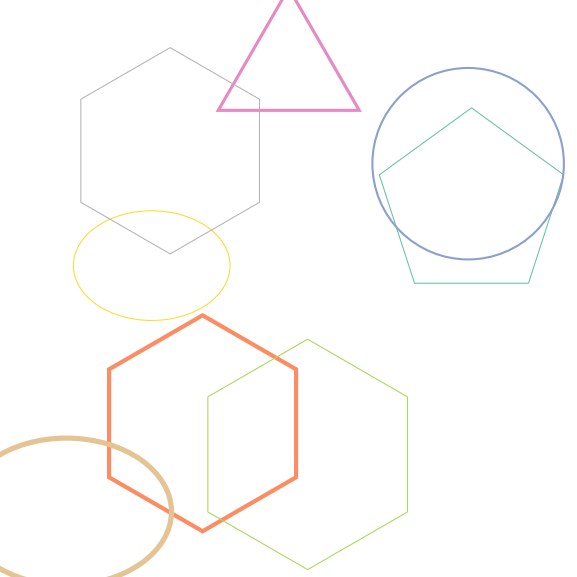[{"shape": "pentagon", "thickness": 0.5, "radius": 0.84, "center": [0.816, 0.645]}, {"shape": "hexagon", "thickness": 2, "radius": 0.93, "center": [0.351, 0.266]}, {"shape": "circle", "thickness": 1, "radius": 0.83, "center": [0.811, 0.716]}, {"shape": "triangle", "thickness": 1.5, "radius": 0.7, "center": [0.5, 0.879]}, {"shape": "hexagon", "thickness": 0.5, "radius": 1.0, "center": [0.533, 0.212]}, {"shape": "oval", "thickness": 0.5, "radius": 0.68, "center": [0.263, 0.539]}, {"shape": "oval", "thickness": 2.5, "radius": 0.91, "center": [0.115, 0.113]}, {"shape": "hexagon", "thickness": 0.5, "radius": 0.89, "center": [0.295, 0.738]}]